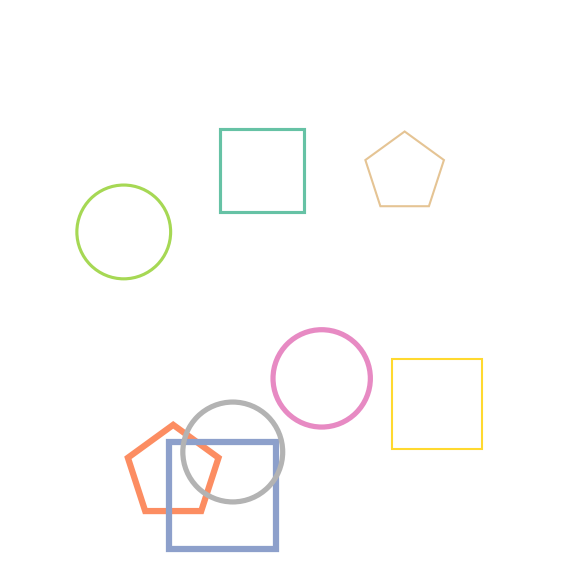[{"shape": "square", "thickness": 1.5, "radius": 0.36, "center": [0.454, 0.704]}, {"shape": "pentagon", "thickness": 3, "radius": 0.41, "center": [0.3, 0.181]}, {"shape": "square", "thickness": 3, "radius": 0.47, "center": [0.385, 0.141]}, {"shape": "circle", "thickness": 2.5, "radius": 0.42, "center": [0.557, 0.344]}, {"shape": "circle", "thickness": 1.5, "radius": 0.41, "center": [0.214, 0.598]}, {"shape": "square", "thickness": 1, "radius": 0.39, "center": [0.757, 0.3]}, {"shape": "pentagon", "thickness": 1, "radius": 0.36, "center": [0.701, 0.7]}, {"shape": "circle", "thickness": 2.5, "radius": 0.43, "center": [0.403, 0.216]}]